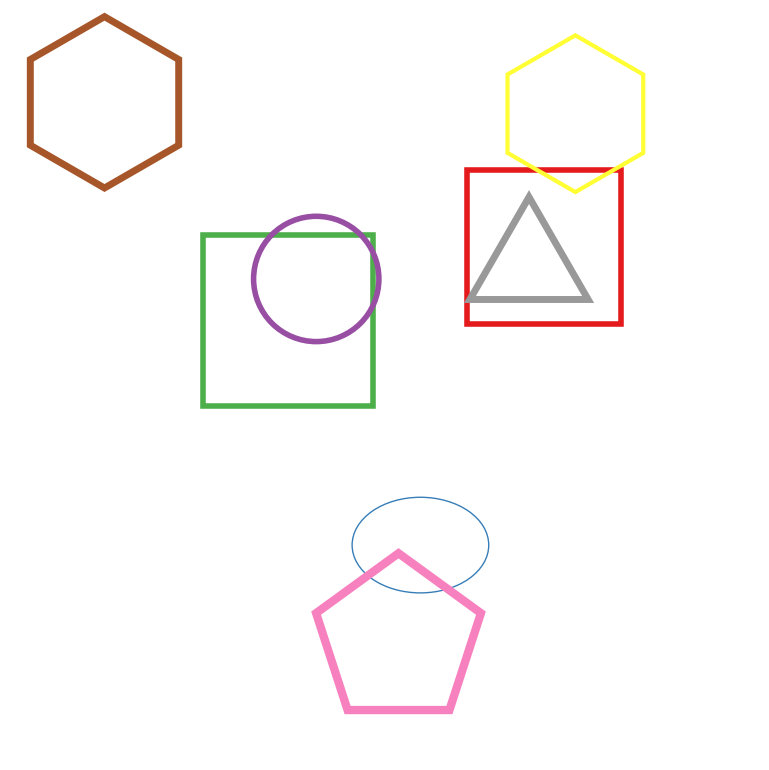[{"shape": "square", "thickness": 2, "radius": 0.5, "center": [0.706, 0.679]}, {"shape": "oval", "thickness": 0.5, "radius": 0.44, "center": [0.546, 0.292]}, {"shape": "square", "thickness": 2, "radius": 0.55, "center": [0.374, 0.584]}, {"shape": "circle", "thickness": 2, "radius": 0.41, "center": [0.411, 0.638]}, {"shape": "hexagon", "thickness": 1.5, "radius": 0.51, "center": [0.747, 0.852]}, {"shape": "hexagon", "thickness": 2.5, "radius": 0.56, "center": [0.136, 0.867]}, {"shape": "pentagon", "thickness": 3, "radius": 0.56, "center": [0.518, 0.169]}, {"shape": "triangle", "thickness": 2.5, "radius": 0.44, "center": [0.687, 0.655]}]